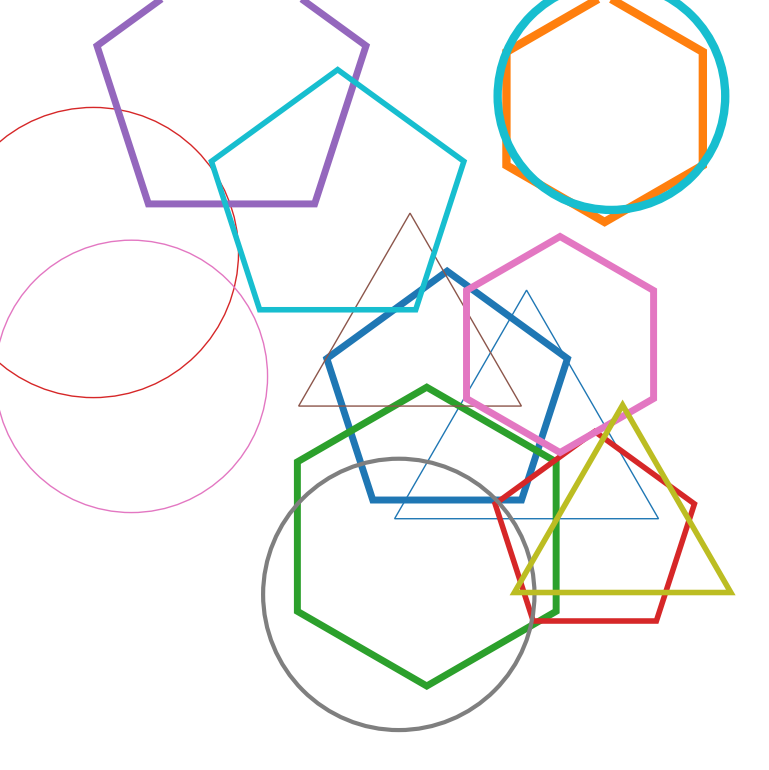[{"shape": "pentagon", "thickness": 2.5, "radius": 0.82, "center": [0.581, 0.484]}, {"shape": "triangle", "thickness": 0.5, "radius": 0.99, "center": [0.684, 0.425]}, {"shape": "hexagon", "thickness": 3, "radius": 0.74, "center": [0.785, 0.859]}, {"shape": "hexagon", "thickness": 2.5, "radius": 0.97, "center": [0.554, 0.303]}, {"shape": "circle", "thickness": 0.5, "radius": 0.94, "center": [0.121, 0.672]}, {"shape": "pentagon", "thickness": 2, "radius": 0.68, "center": [0.772, 0.304]}, {"shape": "pentagon", "thickness": 2.5, "radius": 0.92, "center": [0.301, 0.884]}, {"shape": "triangle", "thickness": 0.5, "radius": 0.84, "center": [0.532, 0.556]}, {"shape": "hexagon", "thickness": 2.5, "radius": 0.7, "center": [0.727, 0.553]}, {"shape": "circle", "thickness": 0.5, "radius": 0.88, "center": [0.171, 0.511]}, {"shape": "circle", "thickness": 1.5, "radius": 0.88, "center": [0.518, 0.228]}, {"shape": "triangle", "thickness": 2, "radius": 0.81, "center": [0.809, 0.312]}, {"shape": "circle", "thickness": 3, "radius": 0.74, "center": [0.794, 0.875]}, {"shape": "pentagon", "thickness": 2, "radius": 0.86, "center": [0.439, 0.737]}]